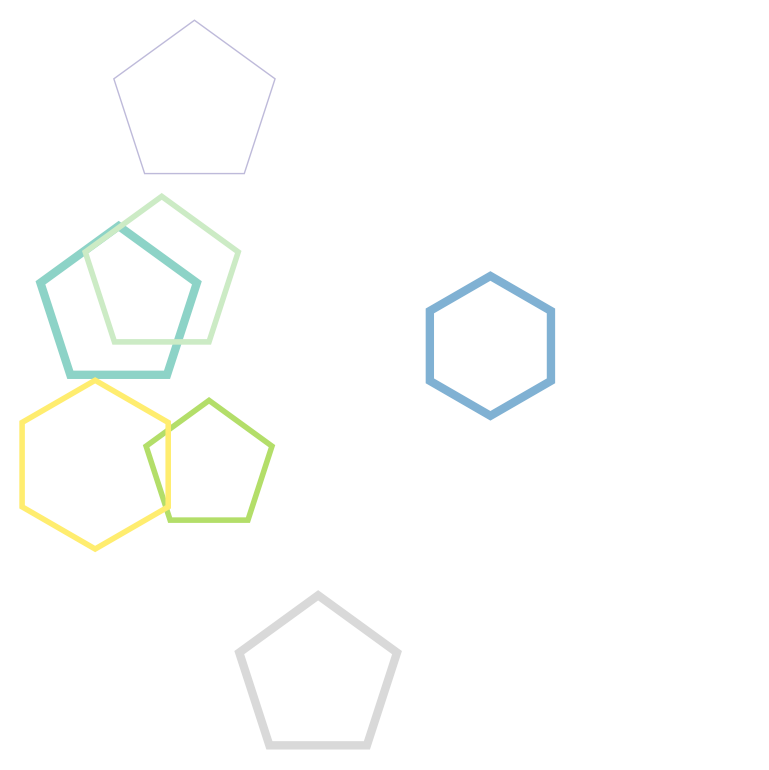[{"shape": "pentagon", "thickness": 3, "radius": 0.53, "center": [0.154, 0.6]}, {"shape": "pentagon", "thickness": 0.5, "radius": 0.55, "center": [0.253, 0.864]}, {"shape": "hexagon", "thickness": 3, "radius": 0.45, "center": [0.637, 0.551]}, {"shape": "pentagon", "thickness": 2, "radius": 0.43, "center": [0.271, 0.394]}, {"shape": "pentagon", "thickness": 3, "radius": 0.54, "center": [0.413, 0.119]}, {"shape": "pentagon", "thickness": 2, "radius": 0.52, "center": [0.21, 0.64]}, {"shape": "hexagon", "thickness": 2, "radius": 0.55, "center": [0.124, 0.397]}]